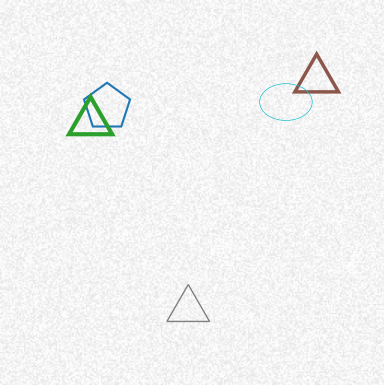[{"shape": "pentagon", "thickness": 1.5, "radius": 0.31, "center": [0.278, 0.722]}, {"shape": "triangle", "thickness": 3, "radius": 0.32, "center": [0.235, 0.684]}, {"shape": "triangle", "thickness": 2.5, "radius": 0.33, "center": [0.822, 0.794]}, {"shape": "triangle", "thickness": 1, "radius": 0.32, "center": [0.489, 0.197]}, {"shape": "oval", "thickness": 0.5, "radius": 0.34, "center": [0.743, 0.735]}]